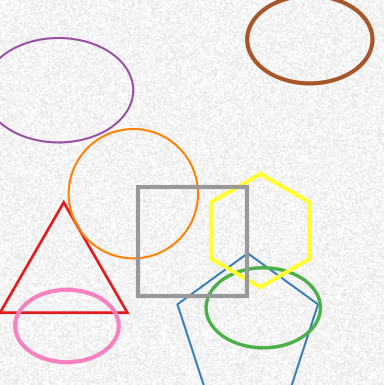[{"shape": "triangle", "thickness": 2, "radius": 0.95, "center": [0.166, 0.283]}, {"shape": "pentagon", "thickness": 1.5, "radius": 0.96, "center": [0.643, 0.15]}, {"shape": "oval", "thickness": 2.5, "radius": 0.74, "center": [0.684, 0.2]}, {"shape": "oval", "thickness": 1.5, "radius": 0.97, "center": [0.152, 0.766]}, {"shape": "circle", "thickness": 1.5, "radius": 0.84, "center": [0.346, 0.497]}, {"shape": "hexagon", "thickness": 3, "radius": 0.74, "center": [0.676, 0.401]}, {"shape": "oval", "thickness": 3, "radius": 0.81, "center": [0.805, 0.897]}, {"shape": "oval", "thickness": 3, "radius": 0.67, "center": [0.174, 0.153]}, {"shape": "square", "thickness": 3, "radius": 0.71, "center": [0.5, 0.373]}]